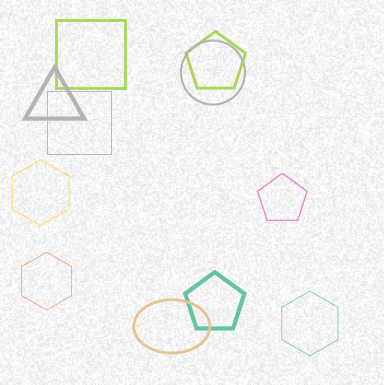[{"shape": "pentagon", "thickness": 3, "radius": 0.4, "center": [0.558, 0.212]}, {"shape": "hexagon", "thickness": 0.5, "radius": 0.42, "center": [0.805, 0.16]}, {"shape": "hexagon", "thickness": 0.5, "radius": 0.38, "center": [0.121, 0.27]}, {"shape": "square", "thickness": 0.5, "radius": 0.41, "center": [0.205, 0.682]}, {"shape": "pentagon", "thickness": 1, "radius": 0.34, "center": [0.733, 0.482]}, {"shape": "square", "thickness": 2, "radius": 0.45, "center": [0.235, 0.86]}, {"shape": "pentagon", "thickness": 2, "radius": 0.41, "center": [0.56, 0.837]}, {"shape": "hexagon", "thickness": 0.5, "radius": 0.43, "center": [0.105, 0.5]}, {"shape": "oval", "thickness": 2, "radius": 0.49, "center": [0.446, 0.152]}, {"shape": "circle", "thickness": 1.5, "radius": 0.42, "center": [0.553, 0.812]}, {"shape": "triangle", "thickness": 3, "radius": 0.44, "center": [0.142, 0.736]}]